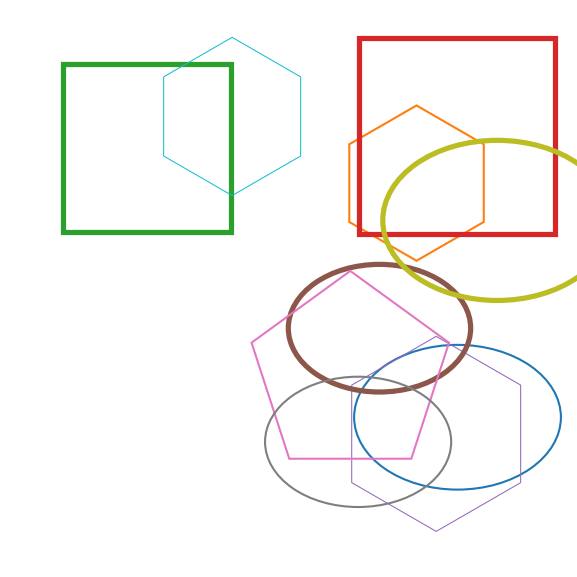[{"shape": "oval", "thickness": 1, "radius": 0.9, "center": [0.792, 0.277]}, {"shape": "hexagon", "thickness": 1, "radius": 0.67, "center": [0.721, 0.682]}, {"shape": "square", "thickness": 2.5, "radius": 0.72, "center": [0.255, 0.743]}, {"shape": "square", "thickness": 2.5, "radius": 0.85, "center": [0.791, 0.763]}, {"shape": "hexagon", "thickness": 0.5, "radius": 0.84, "center": [0.755, 0.248]}, {"shape": "oval", "thickness": 2.5, "radius": 0.79, "center": [0.657, 0.431]}, {"shape": "pentagon", "thickness": 1, "radius": 0.9, "center": [0.607, 0.35]}, {"shape": "oval", "thickness": 1, "radius": 0.81, "center": [0.62, 0.234]}, {"shape": "oval", "thickness": 2.5, "radius": 0.99, "center": [0.861, 0.618]}, {"shape": "hexagon", "thickness": 0.5, "radius": 0.68, "center": [0.402, 0.798]}]